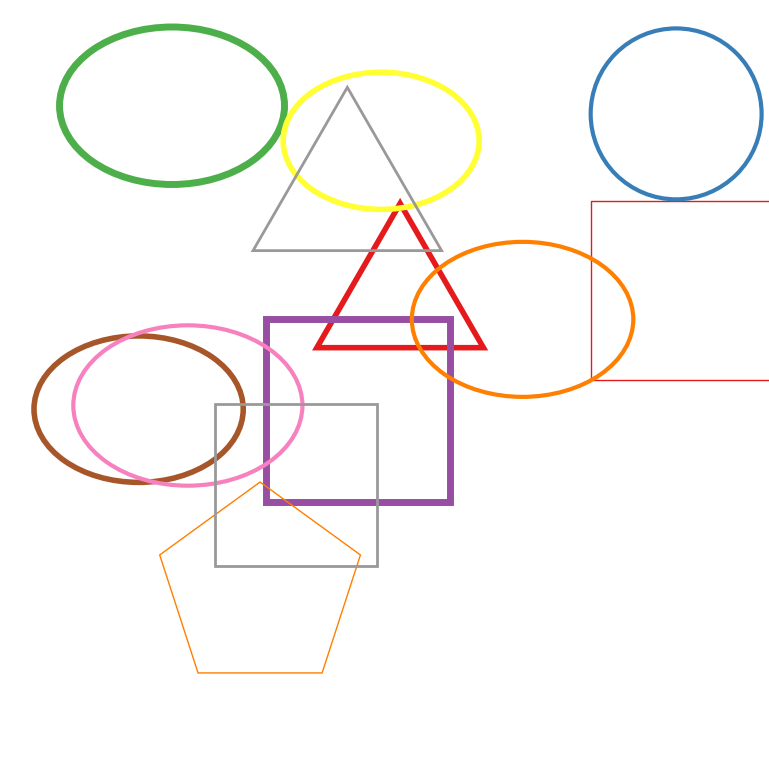[{"shape": "square", "thickness": 0.5, "radius": 0.58, "center": [0.884, 0.623]}, {"shape": "triangle", "thickness": 2, "radius": 0.62, "center": [0.52, 0.611]}, {"shape": "circle", "thickness": 1.5, "radius": 0.55, "center": [0.878, 0.852]}, {"shape": "oval", "thickness": 2.5, "radius": 0.73, "center": [0.223, 0.863]}, {"shape": "square", "thickness": 2.5, "radius": 0.6, "center": [0.465, 0.467]}, {"shape": "oval", "thickness": 1.5, "radius": 0.72, "center": [0.679, 0.585]}, {"shape": "pentagon", "thickness": 0.5, "radius": 0.69, "center": [0.338, 0.237]}, {"shape": "oval", "thickness": 2, "radius": 0.64, "center": [0.495, 0.817]}, {"shape": "oval", "thickness": 2, "radius": 0.68, "center": [0.18, 0.469]}, {"shape": "oval", "thickness": 1.5, "radius": 0.74, "center": [0.244, 0.473]}, {"shape": "square", "thickness": 1, "radius": 0.53, "center": [0.385, 0.37]}, {"shape": "triangle", "thickness": 1, "radius": 0.71, "center": [0.451, 0.745]}]